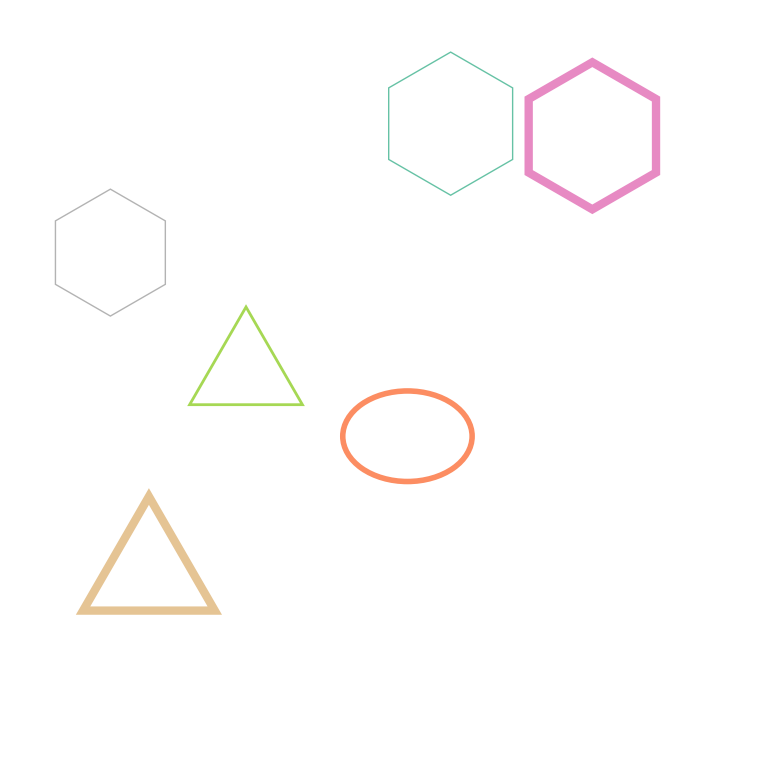[{"shape": "hexagon", "thickness": 0.5, "radius": 0.46, "center": [0.585, 0.839]}, {"shape": "oval", "thickness": 2, "radius": 0.42, "center": [0.529, 0.433]}, {"shape": "hexagon", "thickness": 3, "radius": 0.48, "center": [0.769, 0.824]}, {"shape": "triangle", "thickness": 1, "radius": 0.42, "center": [0.32, 0.517]}, {"shape": "triangle", "thickness": 3, "radius": 0.49, "center": [0.193, 0.256]}, {"shape": "hexagon", "thickness": 0.5, "radius": 0.41, "center": [0.143, 0.672]}]